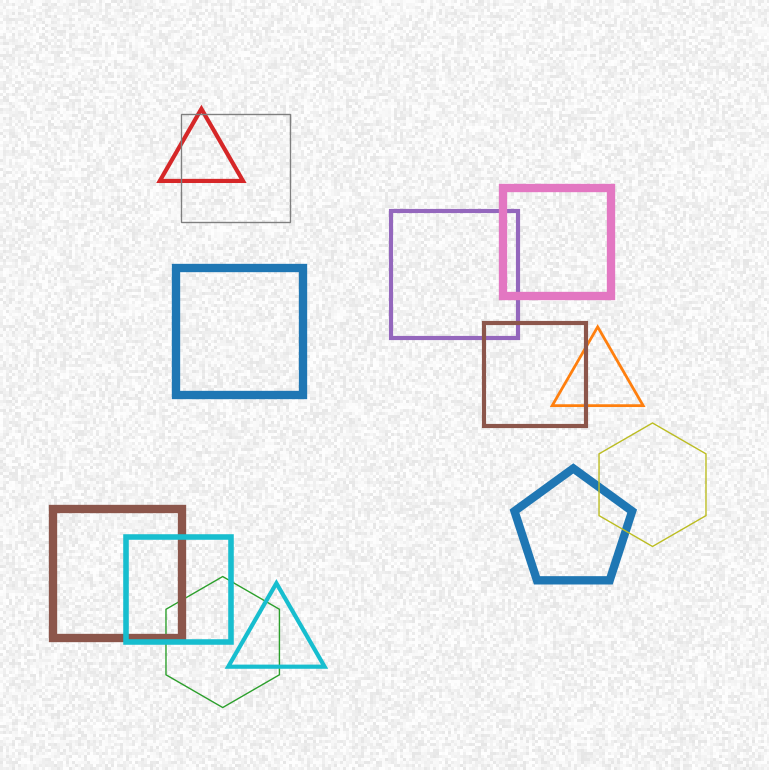[{"shape": "square", "thickness": 3, "radius": 0.41, "center": [0.311, 0.569]}, {"shape": "pentagon", "thickness": 3, "radius": 0.4, "center": [0.745, 0.311]}, {"shape": "triangle", "thickness": 1, "radius": 0.34, "center": [0.776, 0.507]}, {"shape": "hexagon", "thickness": 0.5, "radius": 0.43, "center": [0.289, 0.166]}, {"shape": "triangle", "thickness": 1.5, "radius": 0.31, "center": [0.262, 0.796]}, {"shape": "square", "thickness": 1.5, "radius": 0.41, "center": [0.59, 0.644]}, {"shape": "square", "thickness": 1.5, "radius": 0.33, "center": [0.695, 0.514]}, {"shape": "square", "thickness": 3, "radius": 0.42, "center": [0.153, 0.255]}, {"shape": "square", "thickness": 3, "radius": 0.35, "center": [0.723, 0.686]}, {"shape": "square", "thickness": 0.5, "radius": 0.35, "center": [0.306, 0.782]}, {"shape": "hexagon", "thickness": 0.5, "radius": 0.4, "center": [0.847, 0.37]}, {"shape": "square", "thickness": 2, "radius": 0.34, "center": [0.232, 0.235]}, {"shape": "triangle", "thickness": 1.5, "radius": 0.36, "center": [0.359, 0.17]}]